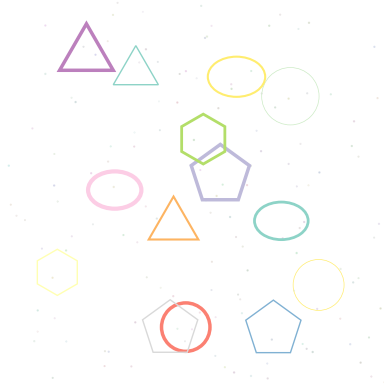[{"shape": "triangle", "thickness": 1, "radius": 0.34, "center": [0.353, 0.814]}, {"shape": "oval", "thickness": 2, "radius": 0.35, "center": [0.731, 0.426]}, {"shape": "hexagon", "thickness": 1, "radius": 0.3, "center": [0.149, 0.293]}, {"shape": "pentagon", "thickness": 2.5, "radius": 0.4, "center": [0.572, 0.545]}, {"shape": "circle", "thickness": 2.5, "radius": 0.31, "center": [0.482, 0.15]}, {"shape": "pentagon", "thickness": 1, "radius": 0.38, "center": [0.71, 0.145]}, {"shape": "triangle", "thickness": 1.5, "radius": 0.37, "center": [0.451, 0.415]}, {"shape": "hexagon", "thickness": 2, "radius": 0.32, "center": [0.528, 0.639]}, {"shape": "oval", "thickness": 3, "radius": 0.35, "center": [0.298, 0.506]}, {"shape": "pentagon", "thickness": 1, "radius": 0.38, "center": [0.442, 0.146]}, {"shape": "triangle", "thickness": 2.5, "radius": 0.4, "center": [0.224, 0.858]}, {"shape": "circle", "thickness": 0.5, "radius": 0.37, "center": [0.754, 0.75]}, {"shape": "circle", "thickness": 0.5, "radius": 0.33, "center": [0.828, 0.26]}, {"shape": "oval", "thickness": 1.5, "radius": 0.37, "center": [0.614, 0.801]}]